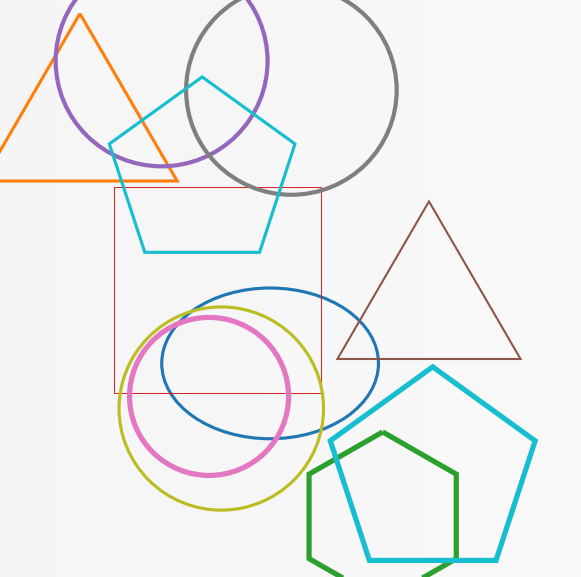[{"shape": "oval", "thickness": 1.5, "radius": 0.93, "center": [0.465, 0.37]}, {"shape": "triangle", "thickness": 1.5, "radius": 0.97, "center": [0.137, 0.782]}, {"shape": "hexagon", "thickness": 2.5, "radius": 0.73, "center": [0.658, 0.105]}, {"shape": "square", "thickness": 0.5, "radius": 0.89, "center": [0.374, 0.497]}, {"shape": "circle", "thickness": 2, "radius": 0.91, "center": [0.278, 0.893]}, {"shape": "triangle", "thickness": 1, "radius": 0.91, "center": [0.738, 0.468]}, {"shape": "circle", "thickness": 2.5, "radius": 0.68, "center": [0.36, 0.313]}, {"shape": "circle", "thickness": 2, "radius": 0.91, "center": [0.501, 0.843]}, {"shape": "circle", "thickness": 1.5, "radius": 0.88, "center": [0.381, 0.292]}, {"shape": "pentagon", "thickness": 1.5, "radius": 0.84, "center": [0.348, 0.698]}, {"shape": "pentagon", "thickness": 2.5, "radius": 0.93, "center": [0.744, 0.179]}]